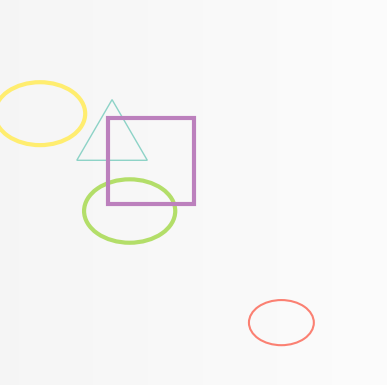[{"shape": "triangle", "thickness": 1, "radius": 0.53, "center": [0.289, 0.636]}, {"shape": "oval", "thickness": 1.5, "radius": 0.42, "center": [0.726, 0.162]}, {"shape": "oval", "thickness": 3, "radius": 0.59, "center": [0.335, 0.452]}, {"shape": "square", "thickness": 3, "radius": 0.56, "center": [0.39, 0.583]}, {"shape": "oval", "thickness": 3, "radius": 0.58, "center": [0.103, 0.705]}]